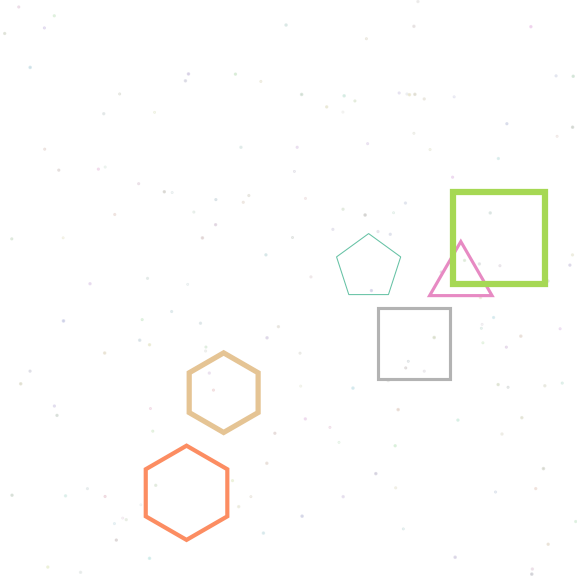[{"shape": "pentagon", "thickness": 0.5, "radius": 0.29, "center": [0.638, 0.536]}, {"shape": "hexagon", "thickness": 2, "radius": 0.41, "center": [0.323, 0.146]}, {"shape": "triangle", "thickness": 1.5, "radius": 0.31, "center": [0.798, 0.518]}, {"shape": "square", "thickness": 3, "radius": 0.4, "center": [0.864, 0.587]}, {"shape": "hexagon", "thickness": 2.5, "radius": 0.34, "center": [0.387, 0.319]}, {"shape": "square", "thickness": 1.5, "radius": 0.31, "center": [0.717, 0.404]}]